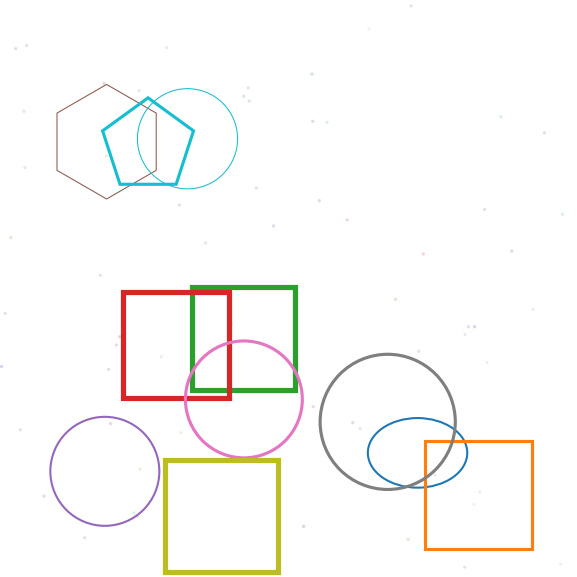[{"shape": "oval", "thickness": 1, "radius": 0.43, "center": [0.723, 0.215]}, {"shape": "square", "thickness": 1.5, "radius": 0.46, "center": [0.829, 0.142]}, {"shape": "square", "thickness": 2.5, "radius": 0.45, "center": [0.421, 0.413]}, {"shape": "square", "thickness": 2.5, "radius": 0.46, "center": [0.305, 0.401]}, {"shape": "circle", "thickness": 1, "radius": 0.47, "center": [0.182, 0.183]}, {"shape": "hexagon", "thickness": 0.5, "radius": 0.5, "center": [0.185, 0.754]}, {"shape": "circle", "thickness": 1.5, "radius": 0.51, "center": [0.422, 0.308]}, {"shape": "circle", "thickness": 1.5, "radius": 0.59, "center": [0.671, 0.269]}, {"shape": "square", "thickness": 2.5, "radius": 0.49, "center": [0.383, 0.105]}, {"shape": "circle", "thickness": 0.5, "radius": 0.43, "center": [0.325, 0.759]}, {"shape": "pentagon", "thickness": 1.5, "radius": 0.41, "center": [0.256, 0.747]}]